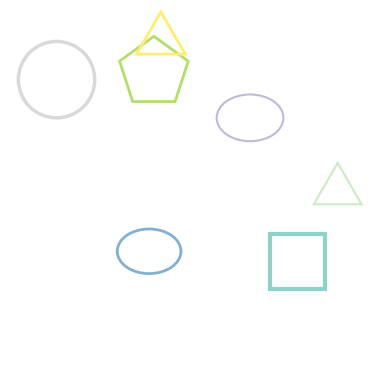[{"shape": "square", "thickness": 3, "radius": 0.36, "center": [0.773, 0.321]}, {"shape": "oval", "thickness": 1.5, "radius": 0.43, "center": [0.649, 0.694]}, {"shape": "oval", "thickness": 2, "radius": 0.41, "center": [0.387, 0.347]}, {"shape": "pentagon", "thickness": 2, "radius": 0.47, "center": [0.4, 0.812]}, {"shape": "circle", "thickness": 2.5, "radius": 0.5, "center": [0.147, 0.793]}, {"shape": "triangle", "thickness": 1.5, "radius": 0.36, "center": [0.877, 0.505]}, {"shape": "triangle", "thickness": 2, "radius": 0.37, "center": [0.418, 0.896]}]